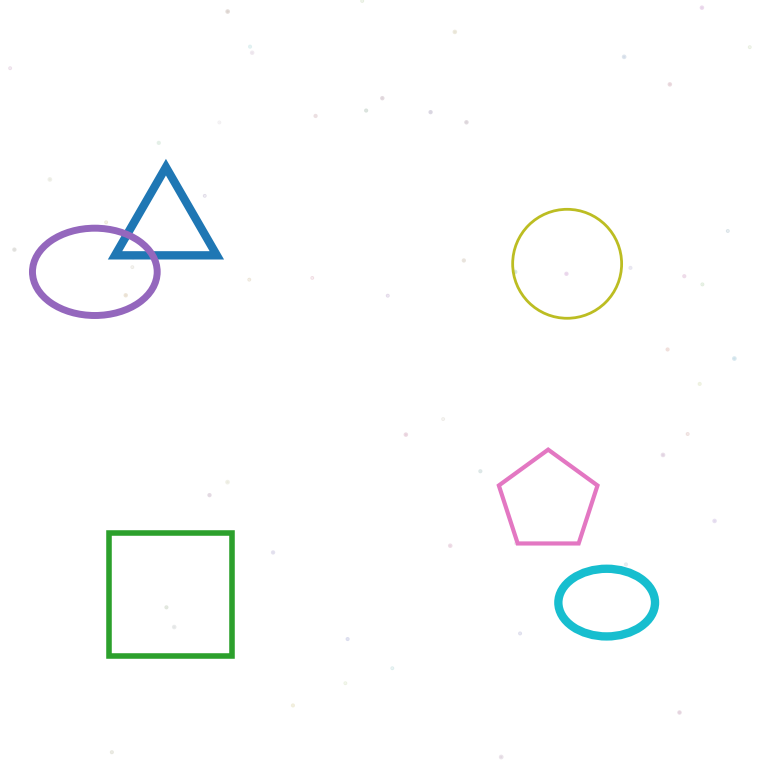[{"shape": "triangle", "thickness": 3, "radius": 0.38, "center": [0.216, 0.707]}, {"shape": "square", "thickness": 2, "radius": 0.4, "center": [0.221, 0.228]}, {"shape": "oval", "thickness": 2.5, "radius": 0.4, "center": [0.123, 0.647]}, {"shape": "pentagon", "thickness": 1.5, "radius": 0.34, "center": [0.712, 0.349]}, {"shape": "circle", "thickness": 1, "radius": 0.35, "center": [0.737, 0.657]}, {"shape": "oval", "thickness": 3, "radius": 0.31, "center": [0.788, 0.217]}]